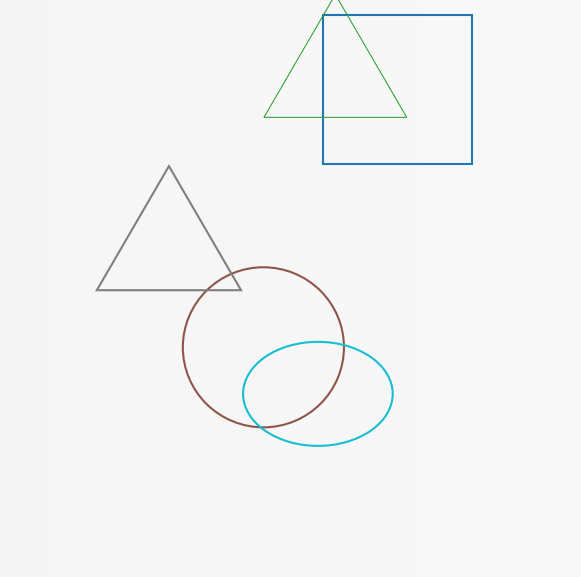[{"shape": "square", "thickness": 1, "radius": 0.64, "center": [0.684, 0.844]}, {"shape": "triangle", "thickness": 0.5, "radius": 0.71, "center": [0.577, 0.867]}, {"shape": "circle", "thickness": 1, "radius": 0.69, "center": [0.453, 0.398]}, {"shape": "triangle", "thickness": 1, "radius": 0.72, "center": [0.291, 0.568]}, {"shape": "oval", "thickness": 1, "radius": 0.64, "center": [0.547, 0.317]}]